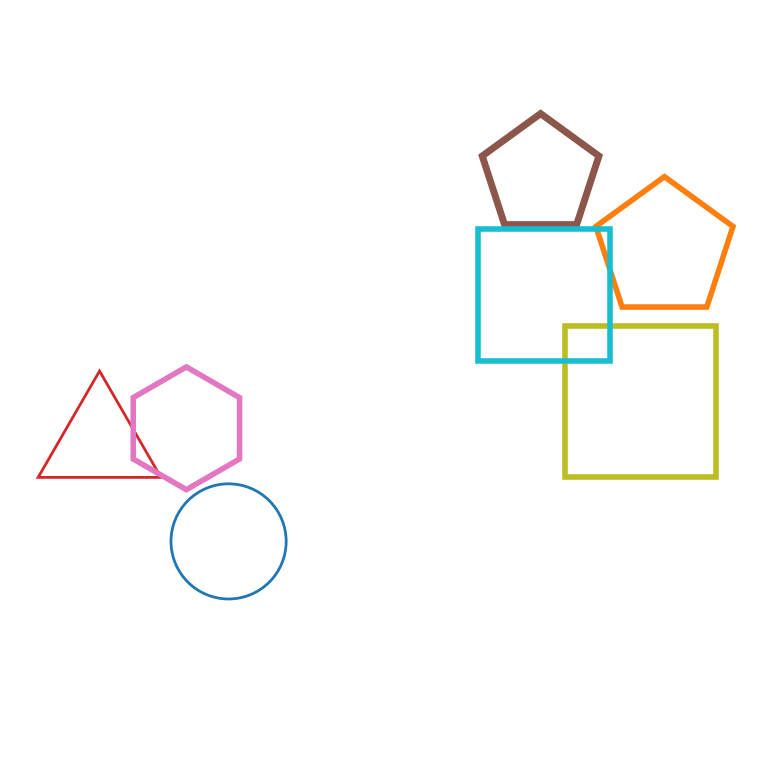[{"shape": "circle", "thickness": 1, "radius": 0.37, "center": [0.297, 0.297]}, {"shape": "pentagon", "thickness": 2, "radius": 0.47, "center": [0.863, 0.677]}, {"shape": "triangle", "thickness": 1, "radius": 0.46, "center": [0.129, 0.426]}, {"shape": "pentagon", "thickness": 2.5, "radius": 0.4, "center": [0.702, 0.773]}, {"shape": "hexagon", "thickness": 2, "radius": 0.4, "center": [0.242, 0.444]}, {"shape": "square", "thickness": 2, "radius": 0.49, "center": [0.832, 0.478]}, {"shape": "square", "thickness": 2, "radius": 0.43, "center": [0.707, 0.617]}]